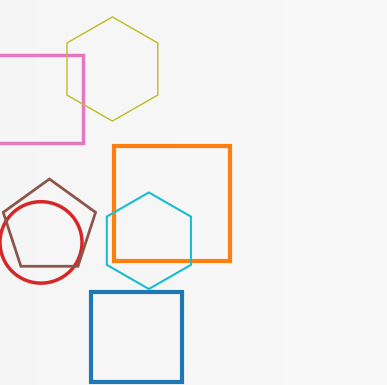[{"shape": "square", "thickness": 3, "radius": 0.58, "center": [0.352, 0.126]}, {"shape": "square", "thickness": 3, "radius": 0.75, "center": [0.444, 0.471]}, {"shape": "circle", "thickness": 2.5, "radius": 0.53, "center": [0.106, 0.37]}, {"shape": "pentagon", "thickness": 2, "radius": 0.63, "center": [0.128, 0.41]}, {"shape": "square", "thickness": 2.5, "radius": 0.57, "center": [0.101, 0.742]}, {"shape": "hexagon", "thickness": 1, "radius": 0.68, "center": [0.29, 0.821]}, {"shape": "hexagon", "thickness": 1.5, "radius": 0.63, "center": [0.384, 0.375]}]